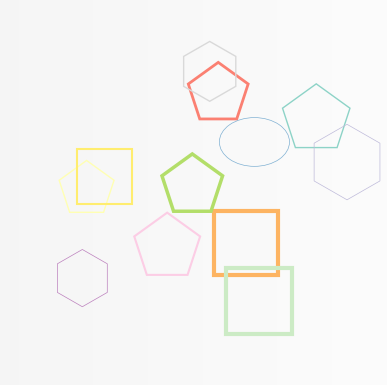[{"shape": "pentagon", "thickness": 1, "radius": 0.46, "center": [0.816, 0.691]}, {"shape": "pentagon", "thickness": 1, "radius": 0.37, "center": [0.223, 0.509]}, {"shape": "hexagon", "thickness": 0.5, "radius": 0.49, "center": [0.896, 0.579]}, {"shape": "pentagon", "thickness": 2, "radius": 0.41, "center": [0.563, 0.757]}, {"shape": "oval", "thickness": 0.5, "radius": 0.45, "center": [0.657, 0.631]}, {"shape": "square", "thickness": 3, "radius": 0.42, "center": [0.634, 0.37]}, {"shape": "pentagon", "thickness": 2.5, "radius": 0.41, "center": [0.496, 0.518]}, {"shape": "pentagon", "thickness": 1.5, "radius": 0.45, "center": [0.431, 0.358]}, {"shape": "hexagon", "thickness": 1, "radius": 0.39, "center": [0.541, 0.815]}, {"shape": "hexagon", "thickness": 0.5, "radius": 0.37, "center": [0.212, 0.278]}, {"shape": "square", "thickness": 3, "radius": 0.42, "center": [0.668, 0.218]}, {"shape": "square", "thickness": 1.5, "radius": 0.35, "center": [0.269, 0.542]}]